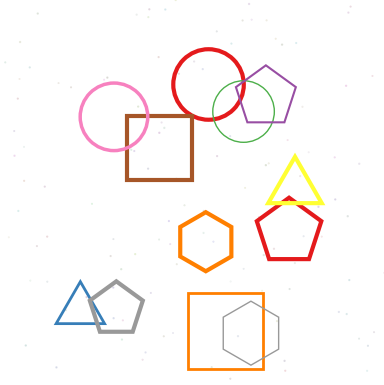[{"shape": "circle", "thickness": 3, "radius": 0.46, "center": [0.542, 0.781]}, {"shape": "pentagon", "thickness": 3, "radius": 0.44, "center": [0.751, 0.398]}, {"shape": "triangle", "thickness": 2, "radius": 0.36, "center": [0.209, 0.196]}, {"shape": "circle", "thickness": 1, "radius": 0.4, "center": [0.633, 0.71]}, {"shape": "pentagon", "thickness": 1.5, "radius": 0.41, "center": [0.691, 0.748]}, {"shape": "square", "thickness": 2, "radius": 0.49, "center": [0.586, 0.14]}, {"shape": "hexagon", "thickness": 3, "radius": 0.38, "center": [0.535, 0.372]}, {"shape": "triangle", "thickness": 3, "radius": 0.4, "center": [0.766, 0.512]}, {"shape": "square", "thickness": 3, "radius": 0.42, "center": [0.414, 0.614]}, {"shape": "circle", "thickness": 2.5, "radius": 0.44, "center": [0.296, 0.697]}, {"shape": "pentagon", "thickness": 3, "radius": 0.36, "center": [0.302, 0.197]}, {"shape": "hexagon", "thickness": 1, "radius": 0.42, "center": [0.652, 0.135]}]